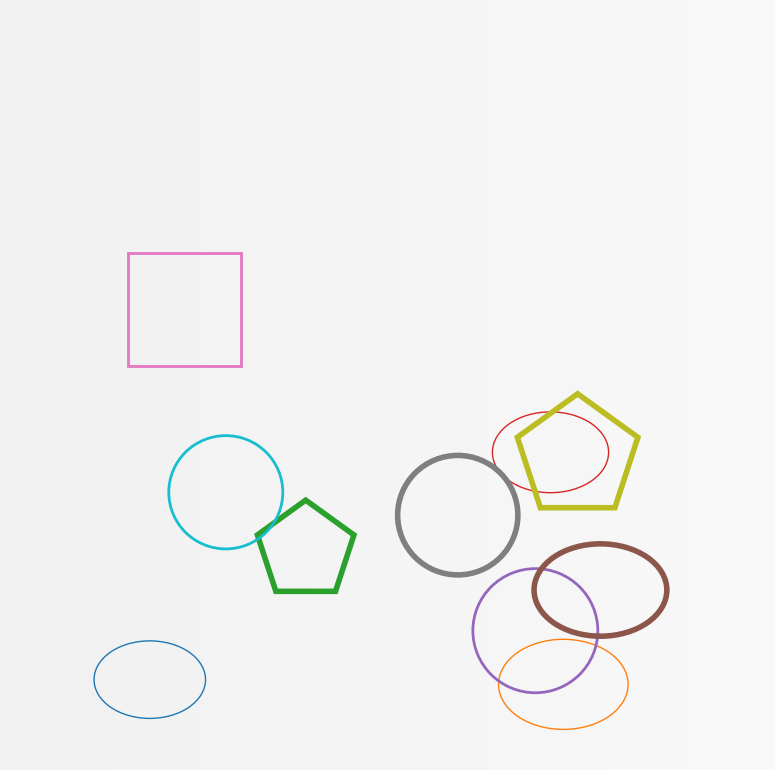[{"shape": "oval", "thickness": 0.5, "radius": 0.36, "center": [0.193, 0.117]}, {"shape": "oval", "thickness": 0.5, "radius": 0.42, "center": [0.727, 0.111]}, {"shape": "pentagon", "thickness": 2, "radius": 0.33, "center": [0.394, 0.285]}, {"shape": "oval", "thickness": 0.5, "radius": 0.37, "center": [0.71, 0.413]}, {"shape": "circle", "thickness": 1, "radius": 0.4, "center": [0.691, 0.181]}, {"shape": "oval", "thickness": 2, "radius": 0.43, "center": [0.775, 0.234]}, {"shape": "square", "thickness": 1, "radius": 0.37, "center": [0.238, 0.598]}, {"shape": "circle", "thickness": 2, "radius": 0.39, "center": [0.591, 0.331]}, {"shape": "pentagon", "thickness": 2, "radius": 0.41, "center": [0.745, 0.407]}, {"shape": "circle", "thickness": 1, "radius": 0.37, "center": [0.291, 0.361]}]